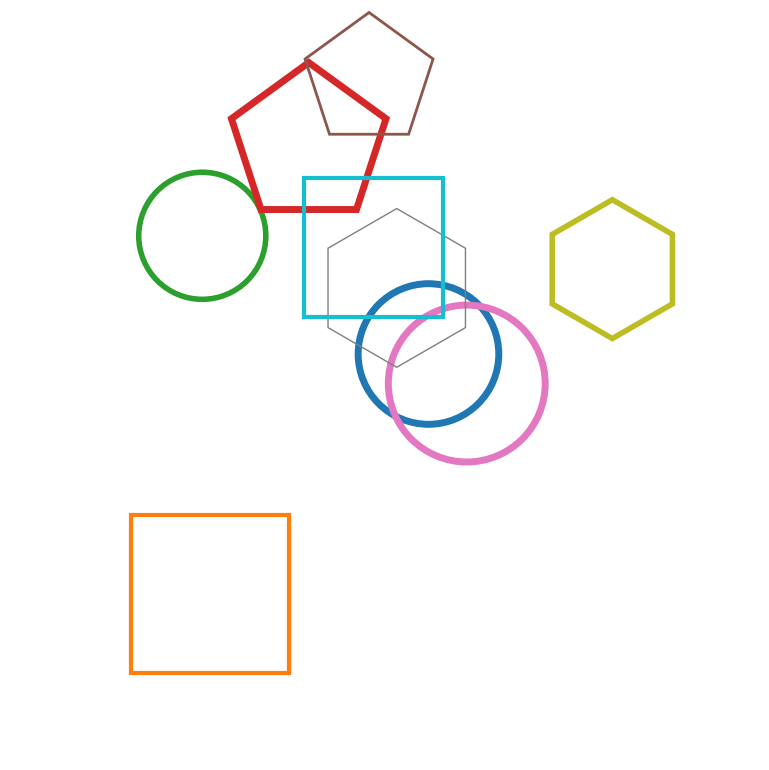[{"shape": "circle", "thickness": 2.5, "radius": 0.46, "center": [0.556, 0.54]}, {"shape": "square", "thickness": 1.5, "radius": 0.51, "center": [0.273, 0.228]}, {"shape": "circle", "thickness": 2, "radius": 0.41, "center": [0.263, 0.694]}, {"shape": "pentagon", "thickness": 2.5, "radius": 0.53, "center": [0.401, 0.813]}, {"shape": "pentagon", "thickness": 1, "radius": 0.44, "center": [0.479, 0.896]}, {"shape": "circle", "thickness": 2.5, "radius": 0.51, "center": [0.606, 0.502]}, {"shape": "hexagon", "thickness": 0.5, "radius": 0.52, "center": [0.515, 0.626]}, {"shape": "hexagon", "thickness": 2, "radius": 0.45, "center": [0.795, 0.65]}, {"shape": "square", "thickness": 1.5, "radius": 0.45, "center": [0.485, 0.678]}]